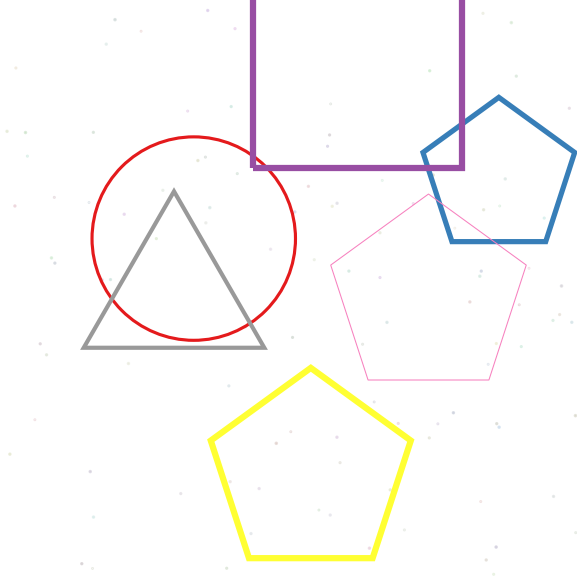[{"shape": "circle", "thickness": 1.5, "radius": 0.88, "center": [0.336, 0.586]}, {"shape": "pentagon", "thickness": 2.5, "radius": 0.69, "center": [0.864, 0.692]}, {"shape": "square", "thickness": 3, "radius": 0.9, "center": [0.619, 0.889]}, {"shape": "pentagon", "thickness": 3, "radius": 0.91, "center": [0.538, 0.18]}, {"shape": "pentagon", "thickness": 0.5, "radius": 0.89, "center": [0.742, 0.485]}, {"shape": "triangle", "thickness": 2, "radius": 0.9, "center": [0.301, 0.487]}]